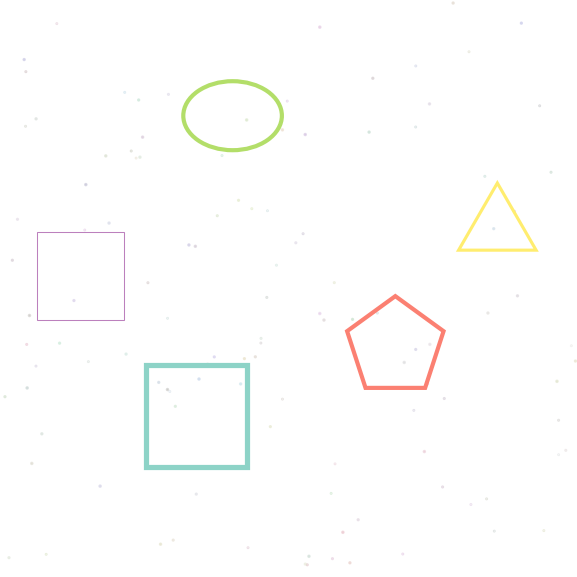[{"shape": "square", "thickness": 2.5, "radius": 0.44, "center": [0.341, 0.279]}, {"shape": "pentagon", "thickness": 2, "radius": 0.44, "center": [0.685, 0.399]}, {"shape": "oval", "thickness": 2, "radius": 0.43, "center": [0.403, 0.799]}, {"shape": "square", "thickness": 0.5, "radius": 0.38, "center": [0.139, 0.521]}, {"shape": "triangle", "thickness": 1.5, "radius": 0.39, "center": [0.861, 0.605]}]